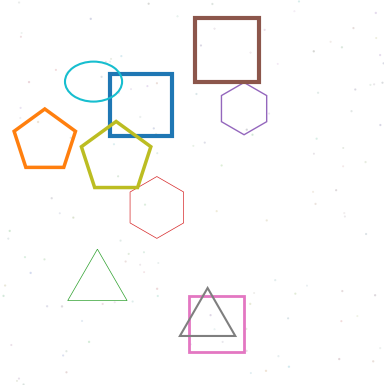[{"shape": "square", "thickness": 3, "radius": 0.41, "center": [0.366, 0.728]}, {"shape": "pentagon", "thickness": 2.5, "radius": 0.42, "center": [0.116, 0.633]}, {"shape": "triangle", "thickness": 0.5, "radius": 0.45, "center": [0.253, 0.264]}, {"shape": "hexagon", "thickness": 0.5, "radius": 0.4, "center": [0.407, 0.461]}, {"shape": "hexagon", "thickness": 1, "radius": 0.34, "center": [0.634, 0.718]}, {"shape": "square", "thickness": 3, "radius": 0.41, "center": [0.59, 0.87]}, {"shape": "square", "thickness": 2, "radius": 0.36, "center": [0.562, 0.158]}, {"shape": "triangle", "thickness": 1.5, "radius": 0.42, "center": [0.539, 0.169]}, {"shape": "pentagon", "thickness": 2.5, "radius": 0.47, "center": [0.302, 0.59]}, {"shape": "oval", "thickness": 1.5, "radius": 0.37, "center": [0.243, 0.788]}]